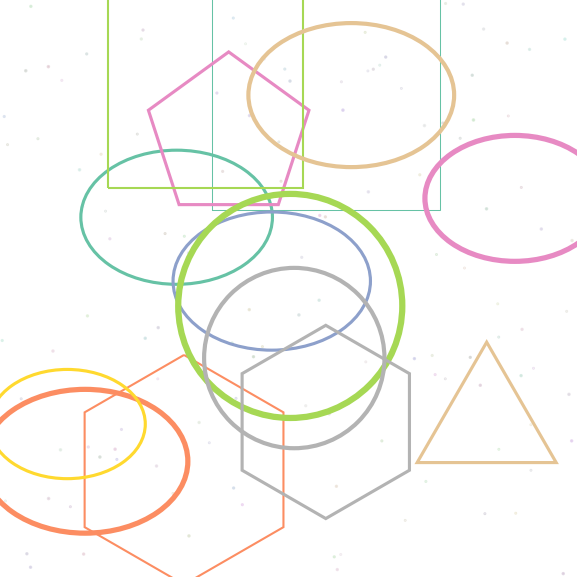[{"shape": "square", "thickness": 0.5, "radius": 0.99, "center": [0.564, 0.834]}, {"shape": "oval", "thickness": 1.5, "radius": 0.83, "center": [0.306, 0.623]}, {"shape": "oval", "thickness": 2.5, "radius": 0.89, "center": [0.147, 0.2]}, {"shape": "hexagon", "thickness": 1, "radius": 0.99, "center": [0.319, 0.186]}, {"shape": "oval", "thickness": 1.5, "radius": 0.85, "center": [0.471, 0.512]}, {"shape": "pentagon", "thickness": 1.5, "radius": 0.73, "center": [0.396, 0.763]}, {"shape": "oval", "thickness": 2.5, "radius": 0.78, "center": [0.892, 0.656]}, {"shape": "circle", "thickness": 3, "radius": 0.97, "center": [0.503, 0.469]}, {"shape": "square", "thickness": 1, "radius": 0.84, "center": [0.356, 0.842]}, {"shape": "oval", "thickness": 1.5, "radius": 0.68, "center": [0.116, 0.265]}, {"shape": "oval", "thickness": 2, "radius": 0.89, "center": [0.608, 0.834]}, {"shape": "triangle", "thickness": 1.5, "radius": 0.69, "center": [0.843, 0.268]}, {"shape": "circle", "thickness": 2, "radius": 0.78, "center": [0.51, 0.379]}, {"shape": "hexagon", "thickness": 1.5, "radius": 0.84, "center": [0.564, 0.269]}]